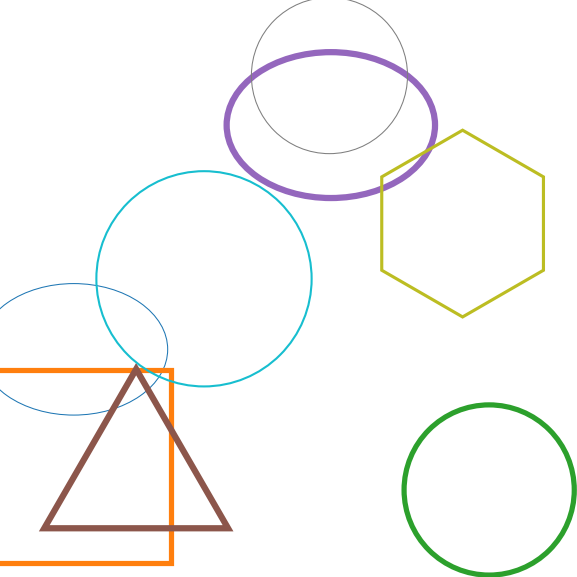[{"shape": "oval", "thickness": 0.5, "radius": 0.81, "center": [0.128, 0.394]}, {"shape": "square", "thickness": 2.5, "radius": 0.84, "center": [0.129, 0.192]}, {"shape": "circle", "thickness": 2.5, "radius": 0.74, "center": [0.847, 0.151]}, {"shape": "oval", "thickness": 3, "radius": 0.9, "center": [0.573, 0.783]}, {"shape": "triangle", "thickness": 3, "radius": 0.92, "center": [0.236, 0.176]}, {"shape": "circle", "thickness": 0.5, "radius": 0.68, "center": [0.57, 0.868]}, {"shape": "hexagon", "thickness": 1.5, "radius": 0.81, "center": [0.801, 0.612]}, {"shape": "circle", "thickness": 1, "radius": 0.93, "center": [0.353, 0.516]}]